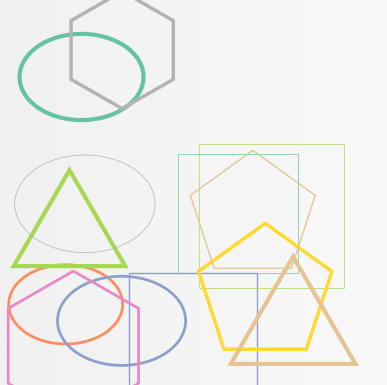[{"shape": "oval", "thickness": 3, "radius": 0.8, "center": [0.21, 0.8]}, {"shape": "square", "thickness": 0.5, "radius": 0.77, "center": [0.614, 0.445]}, {"shape": "oval", "thickness": 2, "radius": 0.74, "center": [0.17, 0.209]}, {"shape": "square", "thickness": 1, "radius": 0.83, "center": [0.498, 0.126]}, {"shape": "oval", "thickness": 2, "radius": 0.83, "center": [0.314, 0.167]}, {"shape": "hexagon", "thickness": 2, "radius": 0.97, "center": [0.189, 0.102]}, {"shape": "triangle", "thickness": 3, "radius": 0.83, "center": [0.179, 0.392]}, {"shape": "square", "thickness": 0.5, "radius": 0.93, "center": [0.7, 0.439]}, {"shape": "pentagon", "thickness": 2.5, "radius": 0.9, "center": [0.684, 0.239]}, {"shape": "triangle", "thickness": 3, "radius": 0.93, "center": [0.756, 0.148]}, {"shape": "pentagon", "thickness": 1, "radius": 0.85, "center": [0.652, 0.44]}, {"shape": "oval", "thickness": 0.5, "radius": 0.91, "center": [0.219, 0.471]}, {"shape": "hexagon", "thickness": 2.5, "radius": 0.76, "center": [0.315, 0.87]}]